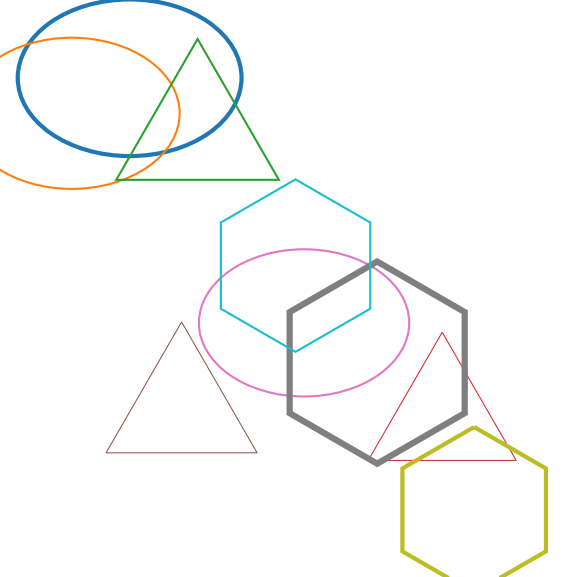[{"shape": "oval", "thickness": 2, "radius": 0.97, "center": [0.224, 0.864]}, {"shape": "oval", "thickness": 1, "radius": 0.93, "center": [0.124, 0.803]}, {"shape": "triangle", "thickness": 1, "radius": 0.81, "center": [0.342, 0.769]}, {"shape": "triangle", "thickness": 0.5, "radius": 0.74, "center": [0.766, 0.276]}, {"shape": "triangle", "thickness": 0.5, "radius": 0.76, "center": [0.314, 0.291]}, {"shape": "oval", "thickness": 1, "radius": 0.91, "center": [0.527, 0.44]}, {"shape": "hexagon", "thickness": 3, "radius": 0.88, "center": [0.653, 0.371]}, {"shape": "hexagon", "thickness": 2, "radius": 0.72, "center": [0.821, 0.116]}, {"shape": "hexagon", "thickness": 1, "radius": 0.75, "center": [0.512, 0.539]}]